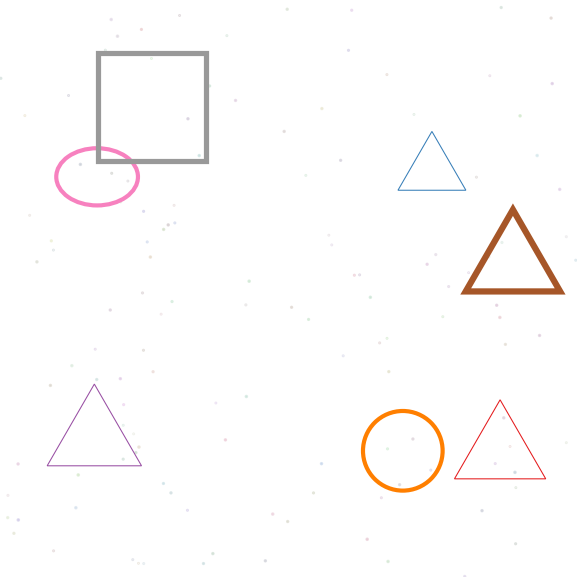[{"shape": "triangle", "thickness": 0.5, "radius": 0.46, "center": [0.866, 0.216]}, {"shape": "triangle", "thickness": 0.5, "radius": 0.34, "center": [0.748, 0.704]}, {"shape": "triangle", "thickness": 0.5, "radius": 0.47, "center": [0.163, 0.24]}, {"shape": "circle", "thickness": 2, "radius": 0.34, "center": [0.697, 0.219]}, {"shape": "triangle", "thickness": 3, "radius": 0.47, "center": [0.888, 0.542]}, {"shape": "oval", "thickness": 2, "radius": 0.35, "center": [0.168, 0.693]}, {"shape": "square", "thickness": 2.5, "radius": 0.47, "center": [0.263, 0.814]}]